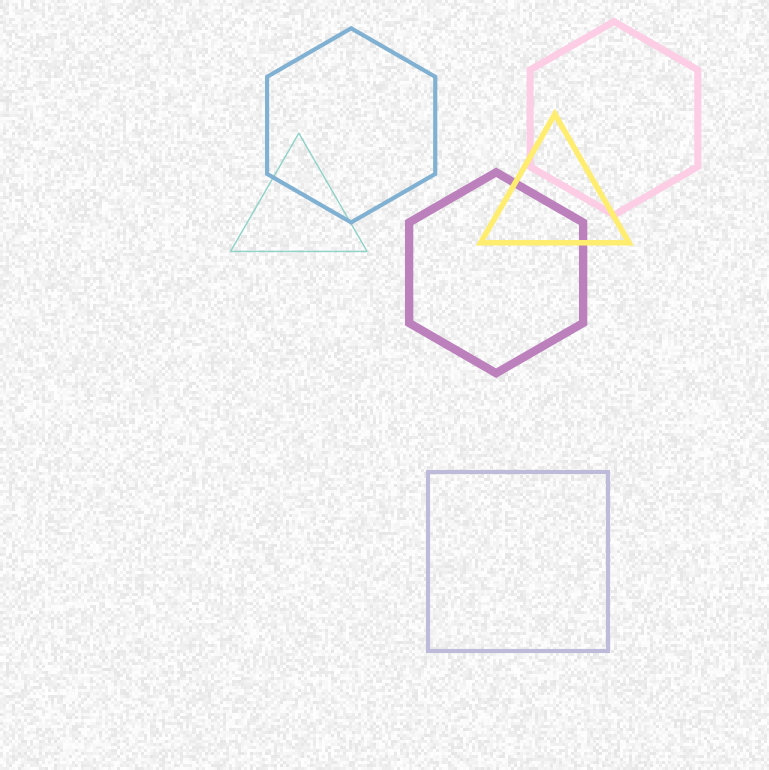[{"shape": "triangle", "thickness": 0.5, "radius": 0.51, "center": [0.388, 0.725]}, {"shape": "square", "thickness": 1.5, "radius": 0.58, "center": [0.673, 0.271]}, {"shape": "hexagon", "thickness": 1.5, "radius": 0.63, "center": [0.456, 0.837]}, {"shape": "hexagon", "thickness": 2.5, "radius": 0.63, "center": [0.797, 0.846]}, {"shape": "hexagon", "thickness": 3, "radius": 0.65, "center": [0.644, 0.646]}, {"shape": "triangle", "thickness": 2, "radius": 0.56, "center": [0.721, 0.74]}]